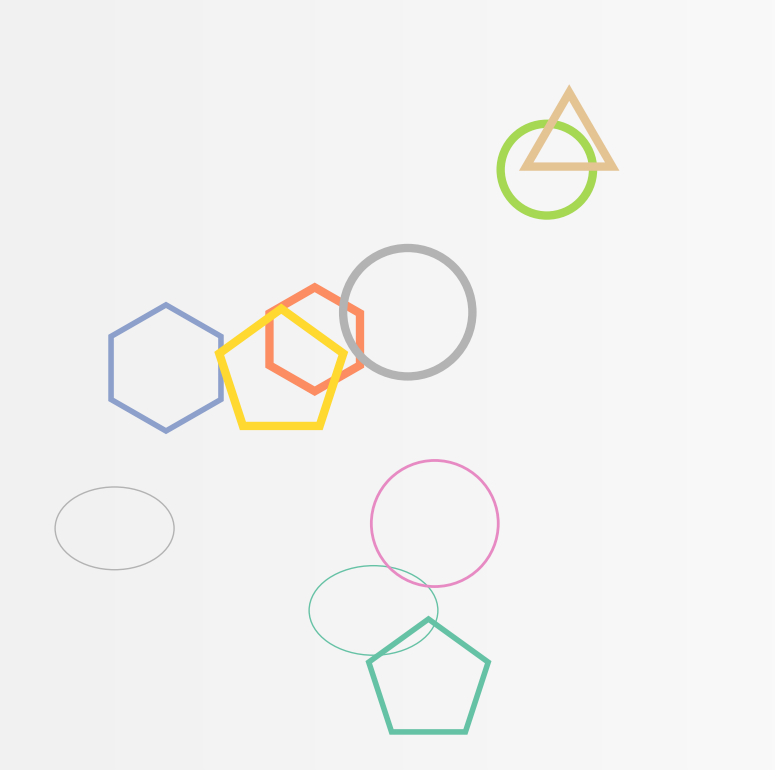[{"shape": "pentagon", "thickness": 2, "radius": 0.41, "center": [0.553, 0.115]}, {"shape": "oval", "thickness": 0.5, "radius": 0.42, "center": [0.482, 0.207]}, {"shape": "hexagon", "thickness": 3, "radius": 0.34, "center": [0.406, 0.559]}, {"shape": "hexagon", "thickness": 2, "radius": 0.41, "center": [0.214, 0.522]}, {"shape": "circle", "thickness": 1, "radius": 0.41, "center": [0.561, 0.32]}, {"shape": "circle", "thickness": 3, "radius": 0.3, "center": [0.706, 0.78]}, {"shape": "pentagon", "thickness": 3, "radius": 0.42, "center": [0.363, 0.515]}, {"shape": "triangle", "thickness": 3, "radius": 0.32, "center": [0.734, 0.816]}, {"shape": "oval", "thickness": 0.5, "radius": 0.38, "center": [0.148, 0.314]}, {"shape": "circle", "thickness": 3, "radius": 0.42, "center": [0.526, 0.595]}]